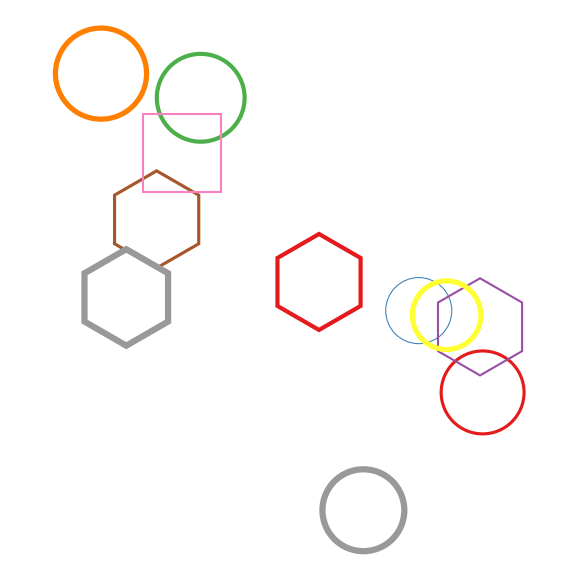[{"shape": "circle", "thickness": 1.5, "radius": 0.36, "center": [0.836, 0.32]}, {"shape": "hexagon", "thickness": 2, "radius": 0.42, "center": [0.552, 0.511]}, {"shape": "circle", "thickness": 0.5, "radius": 0.29, "center": [0.725, 0.461]}, {"shape": "circle", "thickness": 2, "radius": 0.38, "center": [0.348, 0.83]}, {"shape": "hexagon", "thickness": 1, "radius": 0.42, "center": [0.831, 0.433]}, {"shape": "circle", "thickness": 2.5, "radius": 0.39, "center": [0.175, 0.872]}, {"shape": "circle", "thickness": 2.5, "radius": 0.3, "center": [0.773, 0.453]}, {"shape": "hexagon", "thickness": 1.5, "radius": 0.42, "center": [0.271, 0.619]}, {"shape": "square", "thickness": 1, "radius": 0.34, "center": [0.316, 0.735]}, {"shape": "circle", "thickness": 3, "radius": 0.35, "center": [0.629, 0.116]}, {"shape": "hexagon", "thickness": 3, "radius": 0.42, "center": [0.219, 0.484]}]